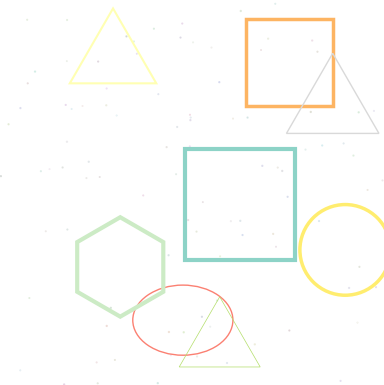[{"shape": "square", "thickness": 3, "radius": 0.72, "center": [0.623, 0.469]}, {"shape": "triangle", "thickness": 1.5, "radius": 0.65, "center": [0.294, 0.848]}, {"shape": "oval", "thickness": 1, "radius": 0.65, "center": [0.475, 0.168]}, {"shape": "square", "thickness": 2.5, "radius": 0.56, "center": [0.752, 0.838]}, {"shape": "triangle", "thickness": 0.5, "radius": 0.61, "center": [0.571, 0.108]}, {"shape": "triangle", "thickness": 1, "radius": 0.69, "center": [0.864, 0.723]}, {"shape": "hexagon", "thickness": 3, "radius": 0.65, "center": [0.312, 0.307]}, {"shape": "circle", "thickness": 2.5, "radius": 0.59, "center": [0.897, 0.351]}]